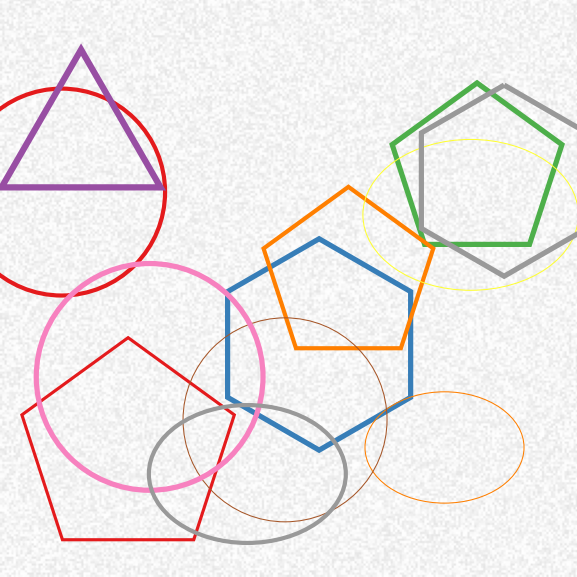[{"shape": "pentagon", "thickness": 1.5, "radius": 0.97, "center": [0.222, 0.221]}, {"shape": "circle", "thickness": 2, "radius": 0.9, "center": [0.107, 0.667]}, {"shape": "hexagon", "thickness": 2.5, "radius": 0.91, "center": [0.553, 0.403]}, {"shape": "pentagon", "thickness": 2.5, "radius": 0.77, "center": [0.826, 0.701]}, {"shape": "triangle", "thickness": 3, "radius": 0.79, "center": [0.14, 0.754]}, {"shape": "pentagon", "thickness": 2, "radius": 0.77, "center": [0.603, 0.521]}, {"shape": "oval", "thickness": 0.5, "radius": 0.69, "center": [0.77, 0.224]}, {"shape": "oval", "thickness": 0.5, "radius": 0.93, "center": [0.815, 0.627]}, {"shape": "circle", "thickness": 0.5, "radius": 0.88, "center": [0.494, 0.272]}, {"shape": "circle", "thickness": 2.5, "radius": 0.98, "center": [0.259, 0.346]}, {"shape": "hexagon", "thickness": 2.5, "radius": 0.83, "center": [0.873, 0.686]}, {"shape": "oval", "thickness": 2, "radius": 0.85, "center": [0.428, 0.178]}]